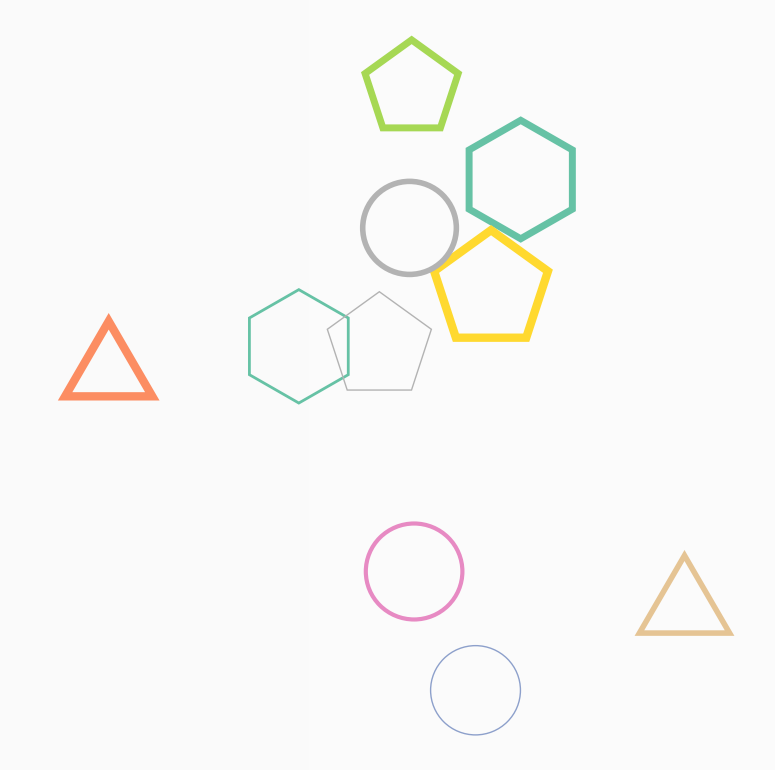[{"shape": "hexagon", "thickness": 1, "radius": 0.37, "center": [0.386, 0.55]}, {"shape": "hexagon", "thickness": 2.5, "radius": 0.38, "center": [0.672, 0.767]}, {"shape": "triangle", "thickness": 3, "radius": 0.32, "center": [0.14, 0.518]}, {"shape": "circle", "thickness": 0.5, "radius": 0.29, "center": [0.614, 0.104]}, {"shape": "circle", "thickness": 1.5, "radius": 0.31, "center": [0.534, 0.258]}, {"shape": "pentagon", "thickness": 2.5, "radius": 0.32, "center": [0.531, 0.885]}, {"shape": "pentagon", "thickness": 3, "radius": 0.39, "center": [0.634, 0.624]}, {"shape": "triangle", "thickness": 2, "radius": 0.34, "center": [0.883, 0.211]}, {"shape": "pentagon", "thickness": 0.5, "radius": 0.35, "center": [0.489, 0.551]}, {"shape": "circle", "thickness": 2, "radius": 0.3, "center": [0.528, 0.704]}]